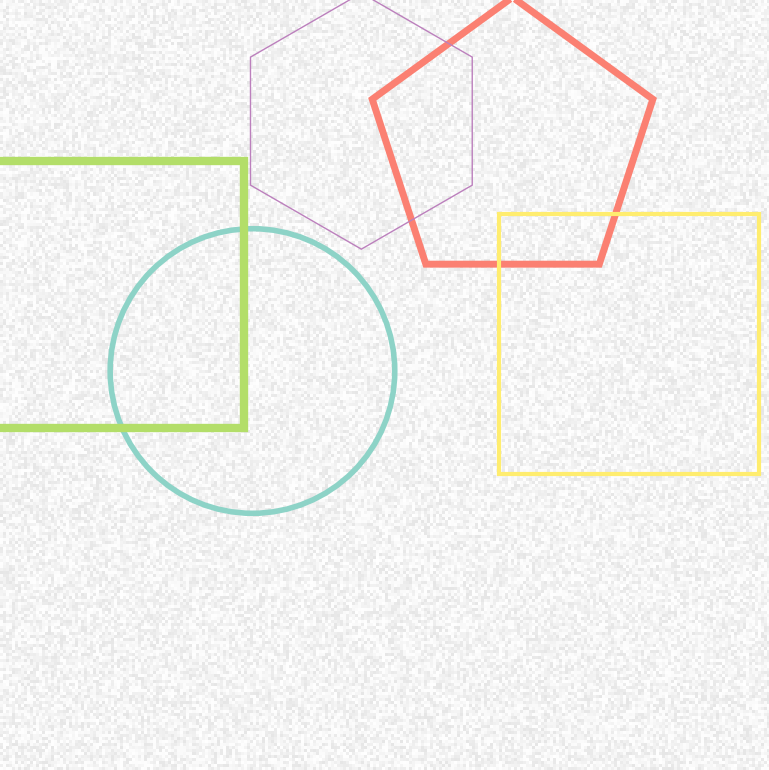[{"shape": "circle", "thickness": 2, "radius": 0.92, "center": [0.328, 0.518]}, {"shape": "pentagon", "thickness": 2.5, "radius": 0.96, "center": [0.666, 0.812]}, {"shape": "square", "thickness": 3, "radius": 0.87, "center": [0.143, 0.617]}, {"shape": "hexagon", "thickness": 0.5, "radius": 0.83, "center": [0.469, 0.843]}, {"shape": "square", "thickness": 1.5, "radius": 0.84, "center": [0.817, 0.554]}]